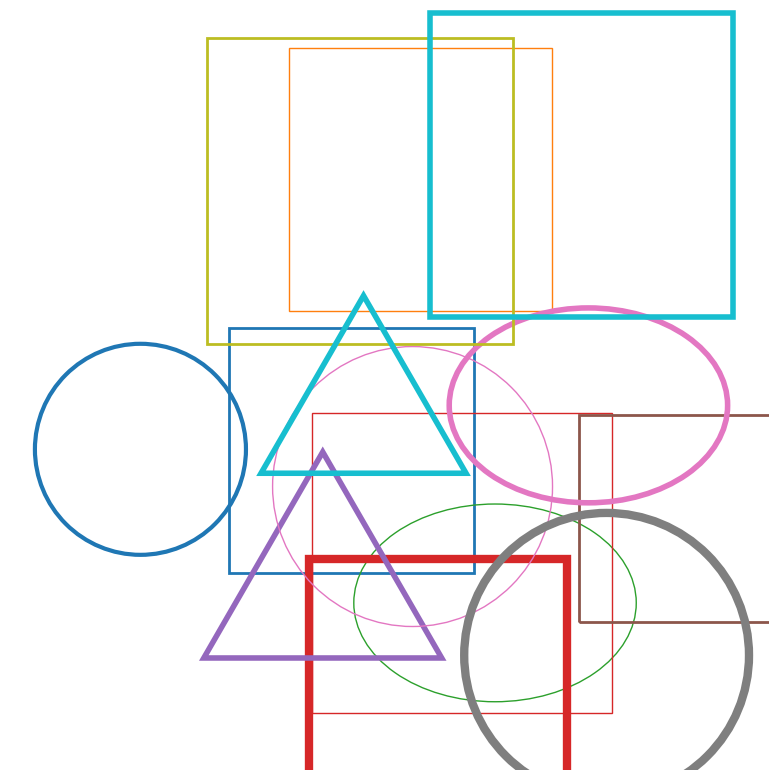[{"shape": "circle", "thickness": 1.5, "radius": 0.69, "center": [0.182, 0.416]}, {"shape": "square", "thickness": 1, "radius": 0.79, "center": [0.457, 0.415]}, {"shape": "square", "thickness": 0.5, "radius": 0.85, "center": [0.547, 0.767]}, {"shape": "oval", "thickness": 0.5, "radius": 0.92, "center": [0.643, 0.217]}, {"shape": "square", "thickness": 0.5, "radius": 0.97, "center": [0.6, 0.268]}, {"shape": "square", "thickness": 3, "radius": 0.84, "center": [0.569, 0.105]}, {"shape": "triangle", "thickness": 2, "radius": 0.89, "center": [0.419, 0.235]}, {"shape": "square", "thickness": 1, "radius": 0.67, "center": [0.887, 0.327]}, {"shape": "circle", "thickness": 0.5, "radius": 0.91, "center": [0.536, 0.368]}, {"shape": "oval", "thickness": 2, "radius": 0.9, "center": [0.764, 0.474]}, {"shape": "circle", "thickness": 3, "radius": 0.92, "center": [0.788, 0.149]}, {"shape": "square", "thickness": 1, "radius": 0.99, "center": [0.467, 0.752]}, {"shape": "square", "thickness": 2, "radius": 0.99, "center": [0.755, 0.786]}, {"shape": "triangle", "thickness": 2, "radius": 0.77, "center": [0.472, 0.462]}]